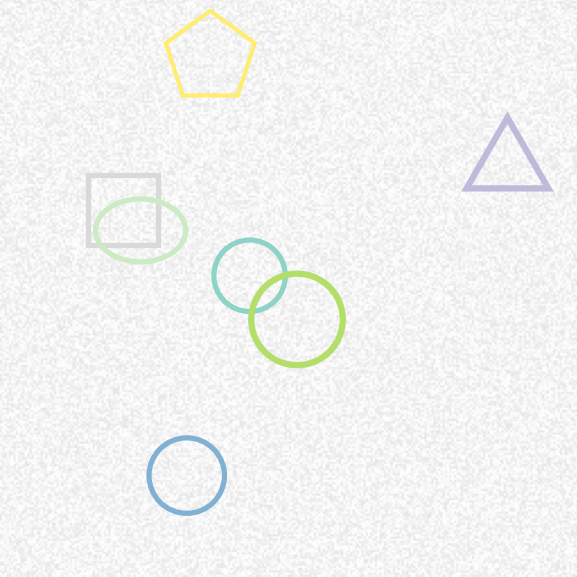[{"shape": "circle", "thickness": 2.5, "radius": 0.31, "center": [0.432, 0.522]}, {"shape": "triangle", "thickness": 3, "radius": 0.41, "center": [0.879, 0.714]}, {"shape": "circle", "thickness": 2.5, "radius": 0.33, "center": [0.323, 0.176]}, {"shape": "circle", "thickness": 3, "radius": 0.4, "center": [0.514, 0.446]}, {"shape": "square", "thickness": 2.5, "radius": 0.3, "center": [0.212, 0.635]}, {"shape": "oval", "thickness": 2.5, "radius": 0.39, "center": [0.243, 0.6]}, {"shape": "pentagon", "thickness": 2, "radius": 0.4, "center": [0.364, 0.899]}]